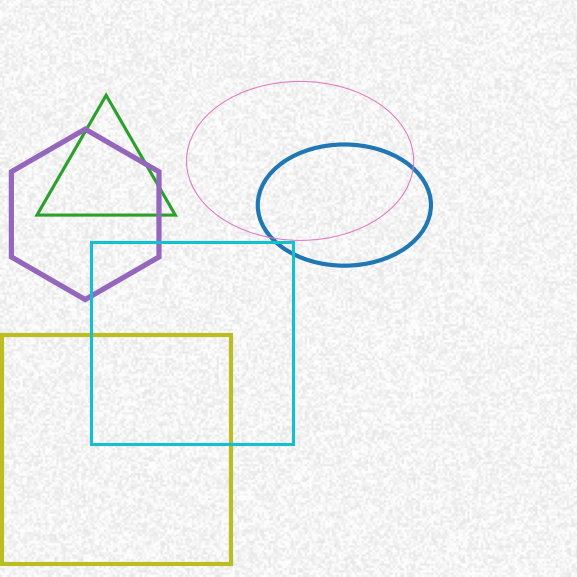[{"shape": "oval", "thickness": 2, "radius": 0.75, "center": [0.596, 0.644]}, {"shape": "triangle", "thickness": 1.5, "radius": 0.69, "center": [0.184, 0.696]}, {"shape": "hexagon", "thickness": 2.5, "radius": 0.74, "center": [0.147, 0.628]}, {"shape": "oval", "thickness": 0.5, "radius": 0.98, "center": [0.52, 0.721]}, {"shape": "square", "thickness": 2, "radius": 0.99, "center": [0.202, 0.22]}, {"shape": "square", "thickness": 1.5, "radius": 0.88, "center": [0.332, 0.406]}]